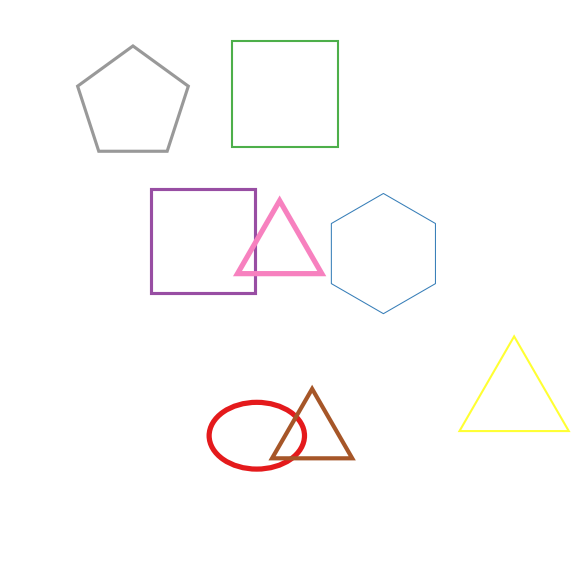[{"shape": "oval", "thickness": 2.5, "radius": 0.41, "center": [0.445, 0.245]}, {"shape": "hexagon", "thickness": 0.5, "radius": 0.52, "center": [0.664, 0.56]}, {"shape": "square", "thickness": 1, "radius": 0.46, "center": [0.493, 0.836]}, {"shape": "square", "thickness": 1.5, "radius": 0.45, "center": [0.351, 0.582]}, {"shape": "triangle", "thickness": 1, "radius": 0.55, "center": [0.89, 0.307]}, {"shape": "triangle", "thickness": 2, "radius": 0.4, "center": [0.54, 0.246]}, {"shape": "triangle", "thickness": 2.5, "radius": 0.42, "center": [0.484, 0.567]}, {"shape": "pentagon", "thickness": 1.5, "radius": 0.5, "center": [0.23, 0.819]}]